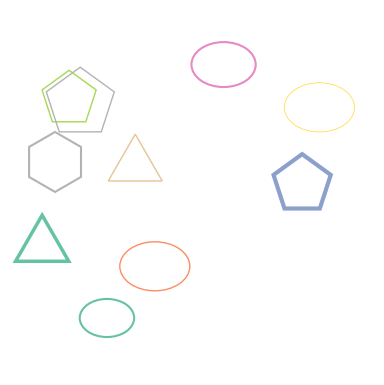[{"shape": "triangle", "thickness": 2.5, "radius": 0.4, "center": [0.109, 0.361]}, {"shape": "oval", "thickness": 1.5, "radius": 0.35, "center": [0.278, 0.174]}, {"shape": "oval", "thickness": 1, "radius": 0.45, "center": [0.402, 0.308]}, {"shape": "pentagon", "thickness": 3, "radius": 0.39, "center": [0.785, 0.522]}, {"shape": "oval", "thickness": 1.5, "radius": 0.42, "center": [0.581, 0.832]}, {"shape": "pentagon", "thickness": 1, "radius": 0.37, "center": [0.179, 0.744]}, {"shape": "oval", "thickness": 0.5, "radius": 0.46, "center": [0.83, 0.721]}, {"shape": "triangle", "thickness": 1, "radius": 0.41, "center": [0.351, 0.57]}, {"shape": "hexagon", "thickness": 1.5, "radius": 0.39, "center": [0.143, 0.579]}, {"shape": "pentagon", "thickness": 1, "radius": 0.46, "center": [0.209, 0.733]}]